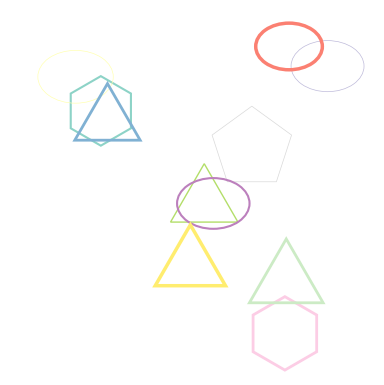[{"shape": "hexagon", "thickness": 1.5, "radius": 0.45, "center": [0.262, 0.712]}, {"shape": "oval", "thickness": 0.5, "radius": 0.49, "center": [0.196, 0.801]}, {"shape": "oval", "thickness": 0.5, "radius": 0.47, "center": [0.851, 0.828]}, {"shape": "oval", "thickness": 2.5, "radius": 0.43, "center": [0.751, 0.879]}, {"shape": "triangle", "thickness": 2, "radius": 0.49, "center": [0.279, 0.685]}, {"shape": "triangle", "thickness": 1, "radius": 0.51, "center": [0.53, 0.474]}, {"shape": "hexagon", "thickness": 2, "radius": 0.48, "center": [0.74, 0.134]}, {"shape": "pentagon", "thickness": 0.5, "radius": 0.54, "center": [0.654, 0.616]}, {"shape": "oval", "thickness": 1.5, "radius": 0.47, "center": [0.554, 0.472]}, {"shape": "triangle", "thickness": 2, "radius": 0.55, "center": [0.744, 0.269]}, {"shape": "triangle", "thickness": 2.5, "radius": 0.53, "center": [0.494, 0.311]}]